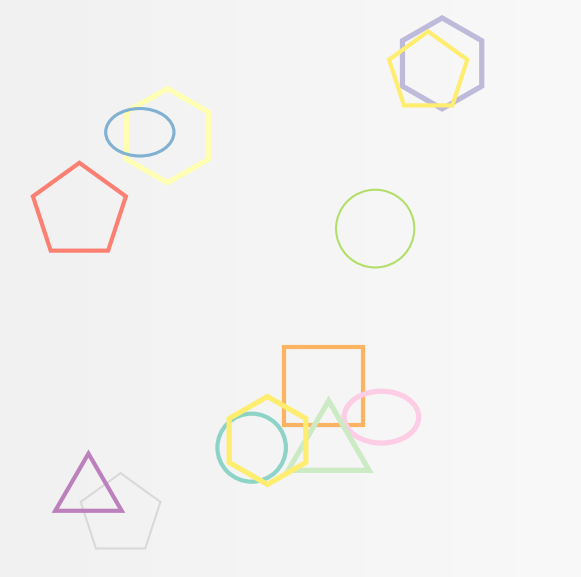[{"shape": "circle", "thickness": 2, "radius": 0.29, "center": [0.433, 0.224]}, {"shape": "hexagon", "thickness": 2.5, "radius": 0.41, "center": [0.288, 0.764]}, {"shape": "hexagon", "thickness": 2.5, "radius": 0.39, "center": [0.761, 0.889]}, {"shape": "pentagon", "thickness": 2, "radius": 0.42, "center": [0.137, 0.633]}, {"shape": "oval", "thickness": 1.5, "radius": 0.29, "center": [0.241, 0.77]}, {"shape": "square", "thickness": 2, "radius": 0.34, "center": [0.556, 0.331]}, {"shape": "circle", "thickness": 1, "radius": 0.34, "center": [0.646, 0.603]}, {"shape": "oval", "thickness": 2.5, "radius": 0.32, "center": [0.656, 0.277]}, {"shape": "pentagon", "thickness": 1, "radius": 0.36, "center": [0.207, 0.108]}, {"shape": "triangle", "thickness": 2, "radius": 0.33, "center": [0.152, 0.148]}, {"shape": "triangle", "thickness": 2.5, "radius": 0.4, "center": [0.565, 0.225]}, {"shape": "pentagon", "thickness": 2, "radius": 0.35, "center": [0.737, 0.874]}, {"shape": "hexagon", "thickness": 2.5, "radius": 0.38, "center": [0.46, 0.236]}]